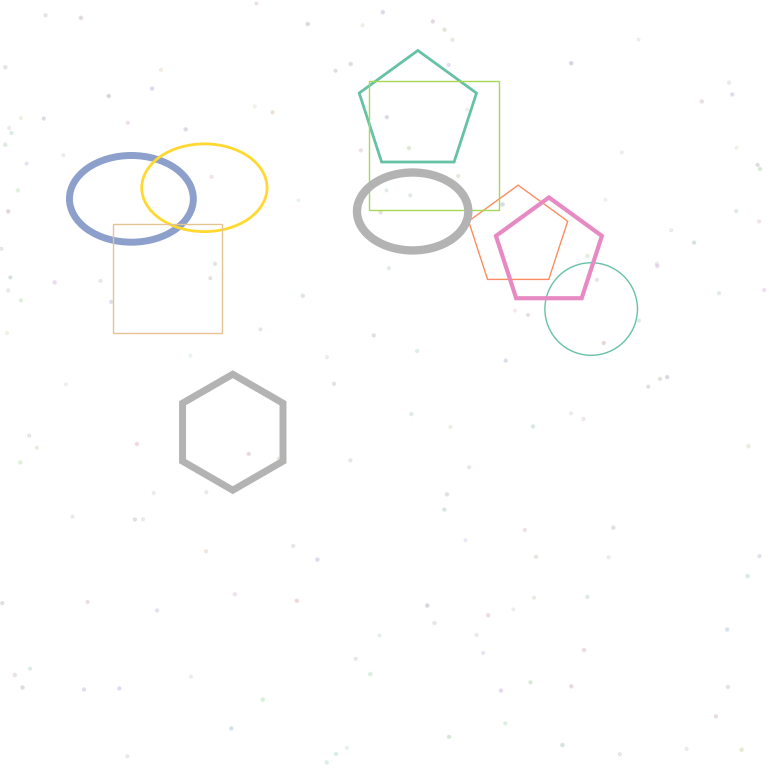[{"shape": "circle", "thickness": 0.5, "radius": 0.3, "center": [0.768, 0.599]}, {"shape": "pentagon", "thickness": 1, "radius": 0.4, "center": [0.543, 0.854]}, {"shape": "pentagon", "thickness": 0.5, "radius": 0.34, "center": [0.673, 0.692]}, {"shape": "oval", "thickness": 2.5, "radius": 0.4, "center": [0.171, 0.742]}, {"shape": "pentagon", "thickness": 1.5, "radius": 0.36, "center": [0.713, 0.671]}, {"shape": "square", "thickness": 0.5, "radius": 0.42, "center": [0.564, 0.811]}, {"shape": "oval", "thickness": 1, "radius": 0.41, "center": [0.265, 0.756]}, {"shape": "square", "thickness": 0.5, "radius": 0.36, "center": [0.218, 0.638]}, {"shape": "oval", "thickness": 3, "radius": 0.36, "center": [0.536, 0.725]}, {"shape": "hexagon", "thickness": 2.5, "radius": 0.38, "center": [0.302, 0.439]}]